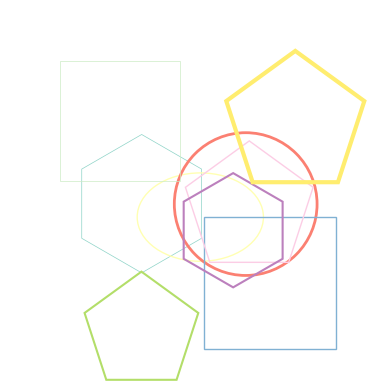[{"shape": "hexagon", "thickness": 0.5, "radius": 0.9, "center": [0.368, 0.471]}, {"shape": "oval", "thickness": 1, "radius": 0.82, "center": [0.52, 0.436]}, {"shape": "circle", "thickness": 2, "radius": 0.93, "center": [0.638, 0.47]}, {"shape": "square", "thickness": 1, "radius": 0.86, "center": [0.701, 0.266]}, {"shape": "pentagon", "thickness": 1.5, "radius": 0.78, "center": [0.367, 0.139]}, {"shape": "pentagon", "thickness": 1, "radius": 0.87, "center": [0.647, 0.46]}, {"shape": "hexagon", "thickness": 1.5, "radius": 0.74, "center": [0.606, 0.402]}, {"shape": "square", "thickness": 0.5, "radius": 0.78, "center": [0.312, 0.686]}, {"shape": "pentagon", "thickness": 3, "radius": 0.94, "center": [0.767, 0.679]}]